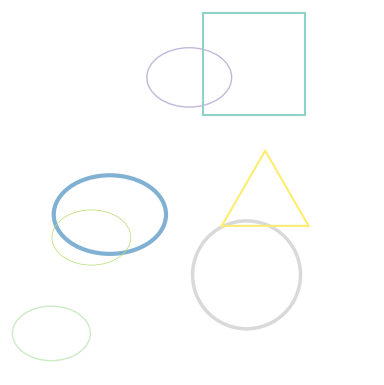[{"shape": "square", "thickness": 1.5, "radius": 0.66, "center": [0.66, 0.833]}, {"shape": "oval", "thickness": 1, "radius": 0.55, "center": [0.492, 0.799]}, {"shape": "oval", "thickness": 3, "radius": 0.73, "center": [0.285, 0.443]}, {"shape": "oval", "thickness": 0.5, "radius": 0.51, "center": [0.237, 0.383]}, {"shape": "circle", "thickness": 2.5, "radius": 0.7, "center": [0.64, 0.286]}, {"shape": "oval", "thickness": 1, "radius": 0.51, "center": [0.133, 0.134]}, {"shape": "triangle", "thickness": 1.5, "radius": 0.65, "center": [0.689, 0.478]}]